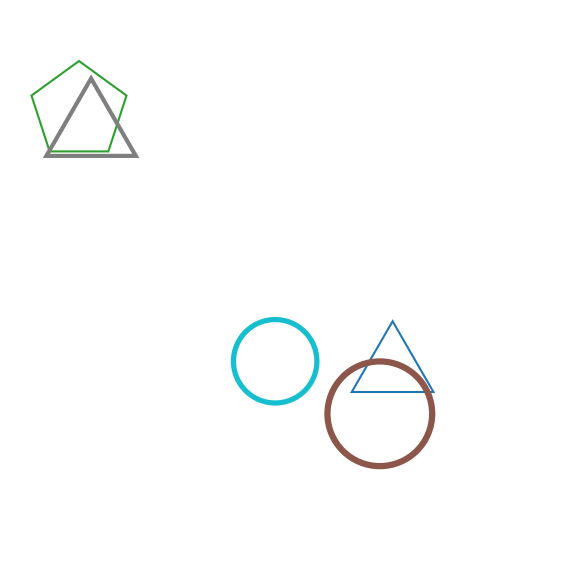[{"shape": "triangle", "thickness": 1, "radius": 0.41, "center": [0.68, 0.361]}, {"shape": "pentagon", "thickness": 1, "radius": 0.43, "center": [0.137, 0.807]}, {"shape": "circle", "thickness": 3, "radius": 0.45, "center": [0.658, 0.283]}, {"shape": "triangle", "thickness": 2, "radius": 0.45, "center": [0.158, 0.774]}, {"shape": "circle", "thickness": 2.5, "radius": 0.36, "center": [0.477, 0.374]}]